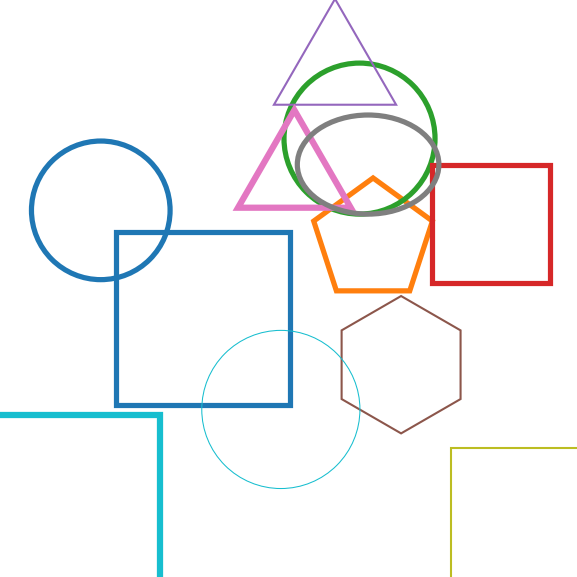[{"shape": "circle", "thickness": 2.5, "radius": 0.6, "center": [0.175, 0.635]}, {"shape": "square", "thickness": 2.5, "radius": 0.75, "center": [0.352, 0.447]}, {"shape": "pentagon", "thickness": 2.5, "radius": 0.54, "center": [0.646, 0.583]}, {"shape": "circle", "thickness": 2.5, "radius": 0.65, "center": [0.623, 0.759]}, {"shape": "square", "thickness": 2.5, "radius": 0.51, "center": [0.85, 0.612]}, {"shape": "triangle", "thickness": 1, "radius": 0.61, "center": [0.58, 0.879]}, {"shape": "hexagon", "thickness": 1, "radius": 0.59, "center": [0.695, 0.368]}, {"shape": "triangle", "thickness": 3, "radius": 0.56, "center": [0.51, 0.696]}, {"shape": "oval", "thickness": 2.5, "radius": 0.61, "center": [0.637, 0.714]}, {"shape": "square", "thickness": 1, "radius": 0.58, "center": [0.898, 0.107]}, {"shape": "circle", "thickness": 0.5, "radius": 0.68, "center": [0.486, 0.29]}, {"shape": "square", "thickness": 3, "radius": 0.72, "center": [0.133, 0.137]}]